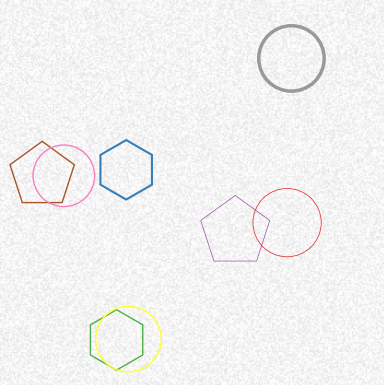[{"shape": "circle", "thickness": 0.5, "radius": 0.44, "center": [0.746, 0.422]}, {"shape": "hexagon", "thickness": 1.5, "radius": 0.39, "center": [0.328, 0.559]}, {"shape": "hexagon", "thickness": 1, "radius": 0.39, "center": [0.303, 0.117]}, {"shape": "pentagon", "thickness": 0.5, "radius": 0.47, "center": [0.611, 0.398]}, {"shape": "circle", "thickness": 1, "radius": 0.43, "center": [0.334, 0.119]}, {"shape": "pentagon", "thickness": 1, "radius": 0.44, "center": [0.11, 0.545]}, {"shape": "circle", "thickness": 1, "radius": 0.4, "center": [0.166, 0.543]}, {"shape": "circle", "thickness": 2.5, "radius": 0.42, "center": [0.757, 0.848]}]